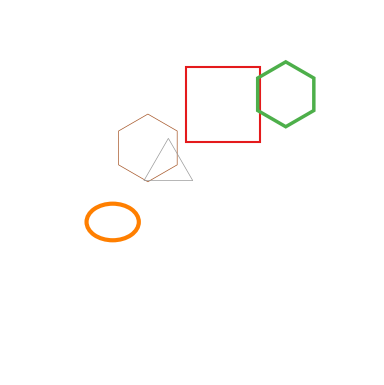[{"shape": "square", "thickness": 1.5, "radius": 0.48, "center": [0.58, 0.729]}, {"shape": "hexagon", "thickness": 2.5, "radius": 0.42, "center": [0.742, 0.755]}, {"shape": "oval", "thickness": 3, "radius": 0.34, "center": [0.293, 0.423]}, {"shape": "hexagon", "thickness": 0.5, "radius": 0.44, "center": [0.384, 0.616]}, {"shape": "triangle", "thickness": 0.5, "radius": 0.37, "center": [0.437, 0.568]}]